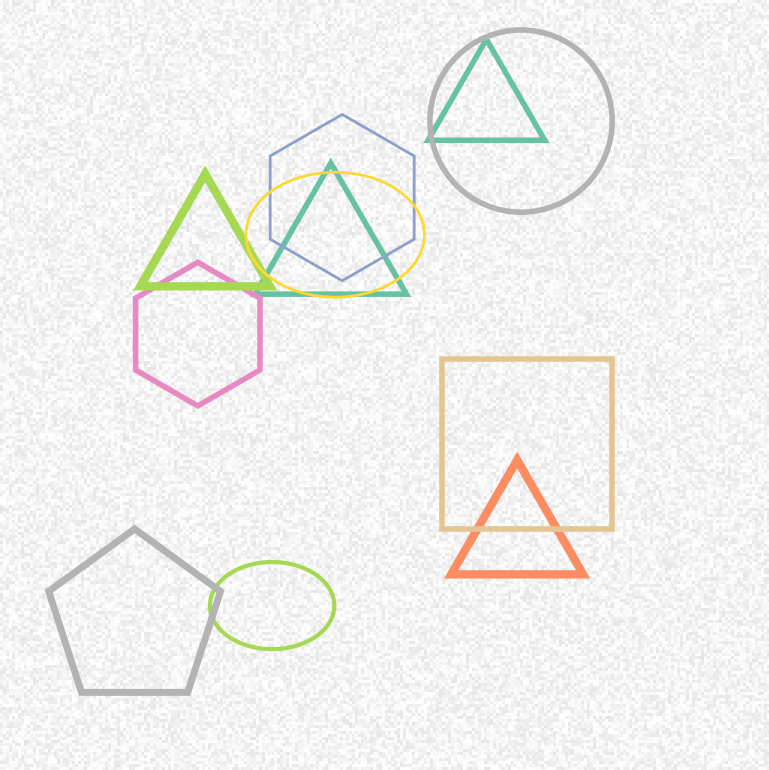[{"shape": "triangle", "thickness": 2, "radius": 0.44, "center": [0.632, 0.862]}, {"shape": "triangle", "thickness": 2, "radius": 0.57, "center": [0.43, 0.675]}, {"shape": "triangle", "thickness": 3, "radius": 0.49, "center": [0.672, 0.304]}, {"shape": "hexagon", "thickness": 1, "radius": 0.54, "center": [0.444, 0.743]}, {"shape": "hexagon", "thickness": 2, "radius": 0.47, "center": [0.257, 0.566]}, {"shape": "oval", "thickness": 1.5, "radius": 0.4, "center": [0.353, 0.214]}, {"shape": "triangle", "thickness": 3, "radius": 0.49, "center": [0.266, 0.677]}, {"shape": "oval", "thickness": 1, "radius": 0.58, "center": [0.435, 0.695]}, {"shape": "square", "thickness": 2, "radius": 0.55, "center": [0.684, 0.424]}, {"shape": "circle", "thickness": 2, "radius": 0.59, "center": [0.677, 0.843]}, {"shape": "pentagon", "thickness": 2.5, "radius": 0.59, "center": [0.175, 0.196]}]